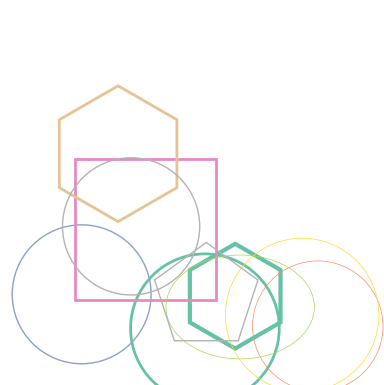[{"shape": "circle", "thickness": 2, "radius": 0.97, "center": [0.532, 0.147]}, {"shape": "hexagon", "thickness": 3, "radius": 0.68, "center": [0.611, 0.231]}, {"shape": "circle", "thickness": 0.5, "radius": 0.85, "center": [0.825, 0.153]}, {"shape": "circle", "thickness": 1, "radius": 0.9, "center": [0.212, 0.236]}, {"shape": "square", "thickness": 2, "radius": 0.91, "center": [0.377, 0.404]}, {"shape": "oval", "thickness": 0.5, "radius": 0.96, "center": [0.624, 0.203]}, {"shape": "circle", "thickness": 0.5, "radius": 1.0, "center": [0.785, 0.182]}, {"shape": "hexagon", "thickness": 2, "radius": 0.88, "center": [0.307, 0.601]}, {"shape": "pentagon", "thickness": 1, "radius": 0.71, "center": [0.536, 0.229]}, {"shape": "circle", "thickness": 1, "radius": 0.89, "center": [0.341, 0.412]}]